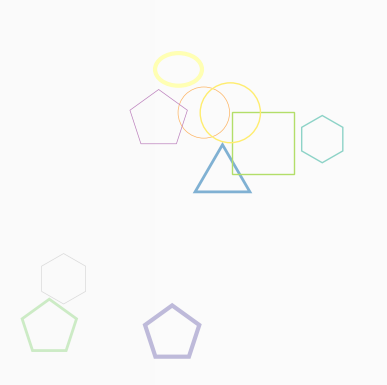[{"shape": "hexagon", "thickness": 1, "radius": 0.31, "center": [0.832, 0.639]}, {"shape": "oval", "thickness": 3, "radius": 0.3, "center": [0.461, 0.82]}, {"shape": "pentagon", "thickness": 3, "radius": 0.37, "center": [0.444, 0.133]}, {"shape": "triangle", "thickness": 2, "radius": 0.41, "center": [0.574, 0.542]}, {"shape": "circle", "thickness": 0.5, "radius": 0.33, "center": [0.526, 0.708]}, {"shape": "square", "thickness": 1, "radius": 0.4, "center": [0.68, 0.629]}, {"shape": "hexagon", "thickness": 0.5, "radius": 0.33, "center": [0.164, 0.276]}, {"shape": "pentagon", "thickness": 0.5, "radius": 0.39, "center": [0.409, 0.69]}, {"shape": "pentagon", "thickness": 2, "radius": 0.37, "center": [0.127, 0.149]}, {"shape": "circle", "thickness": 1, "radius": 0.39, "center": [0.594, 0.707]}]